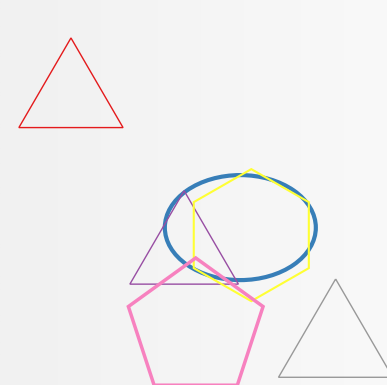[{"shape": "triangle", "thickness": 1, "radius": 0.78, "center": [0.183, 0.746]}, {"shape": "oval", "thickness": 3, "radius": 0.97, "center": [0.62, 0.409]}, {"shape": "triangle", "thickness": 1, "radius": 0.81, "center": [0.475, 0.343]}, {"shape": "hexagon", "thickness": 1.5, "radius": 0.86, "center": [0.648, 0.389]}, {"shape": "pentagon", "thickness": 2.5, "radius": 0.91, "center": [0.505, 0.147]}, {"shape": "triangle", "thickness": 1, "radius": 0.85, "center": [0.866, 0.105]}]